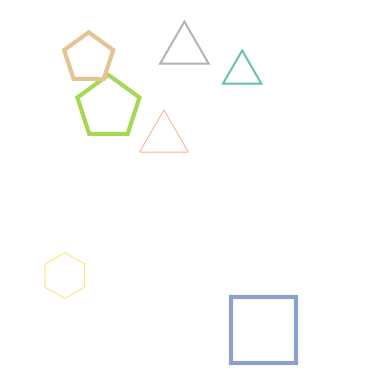[{"shape": "triangle", "thickness": 1.5, "radius": 0.29, "center": [0.629, 0.811]}, {"shape": "triangle", "thickness": 0.5, "radius": 0.37, "center": [0.426, 0.641]}, {"shape": "square", "thickness": 3, "radius": 0.42, "center": [0.684, 0.143]}, {"shape": "pentagon", "thickness": 3, "radius": 0.42, "center": [0.282, 0.721]}, {"shape": "hexagon", "thickness": 0.5, "radius": 0.3, "center": [0.168, 0.284]}, {"shape": "pentagon", "thickness": 3, "radius": 0.33, "center": [0.23, 0.849]}, {"shape": "triangle", "thickness": 1.5, "radius": 0.36, "center": [0.479, 0.871]}]